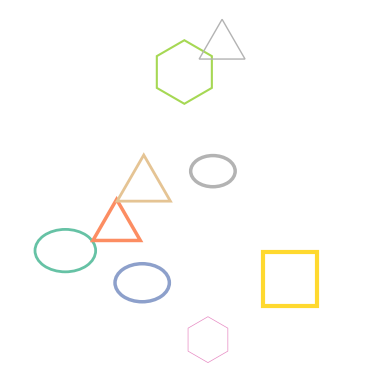[{"shape": "oval", "thickness": 2, "radius": 0.39, "center": [0.17, 0.349]}, {"shape": "triangle", "thickness": 2.5, "radius": 0.36, "center": [0.303, 0.411]}, {"shape": "oval", "thickness": 2.5, "radius": 0.35, "center": [0.369, 0.266]}, {"shape": "hexagon", "thickness": 0.5, "radius": 0.3, "center": [0.54, 0.118]}, {"shape": "hexagon", "thickness": 1.5, "radius": 0.41, "center": [0.479, 0.813]}, {"shape": "square", "thickness": 3, "radius": 0.35, "center": [0.753, 0.275]}, {"shape": "triangle", "thickness": 2, "radius": 0.4, "center": [0.373, 0.517]}, {"shape": "oval", "thickness": 2.5, "radius": 0.29, "center": [0.553, 0.555]}, {"shape": "triangle", "thickness": 1, "radius": 0.34, "center": [0.577, 0.881]}]